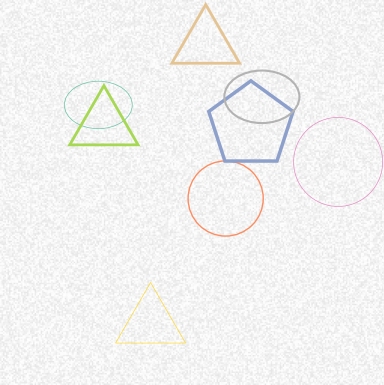[{"shape": "oval", "thickness": 0.5, "radius": 0.44, "center": [0.255, 0.727]}, {"shape": "circle", "thickness": 1, "radius": 0.49, "center": [0.586, 0.484]}, {"shape": "pentagon", "thickness": 2.5, "radius": 0.58, "center": [0.652, 0.675]}, {"shape": "circle", "thickness": 0.5, "radius": 0.58, "center": [0.878, 0.579]}, {"shape": "triangle", "thickness": 2, "radius": 0.51, "center": [0.27, 0.675]}, {"shape": "triangle", "thickness": 0.5, "radius": 0.52, "center": [0.391, 0.161]}, {"shape": "triangle", "thickness": 2, "radius": 0.51, "center": [0.534, 0.887]}, {"shape": "oval", "thickness": 1.5, "radius": 0.49, "center": [0.68, 0.749]}]